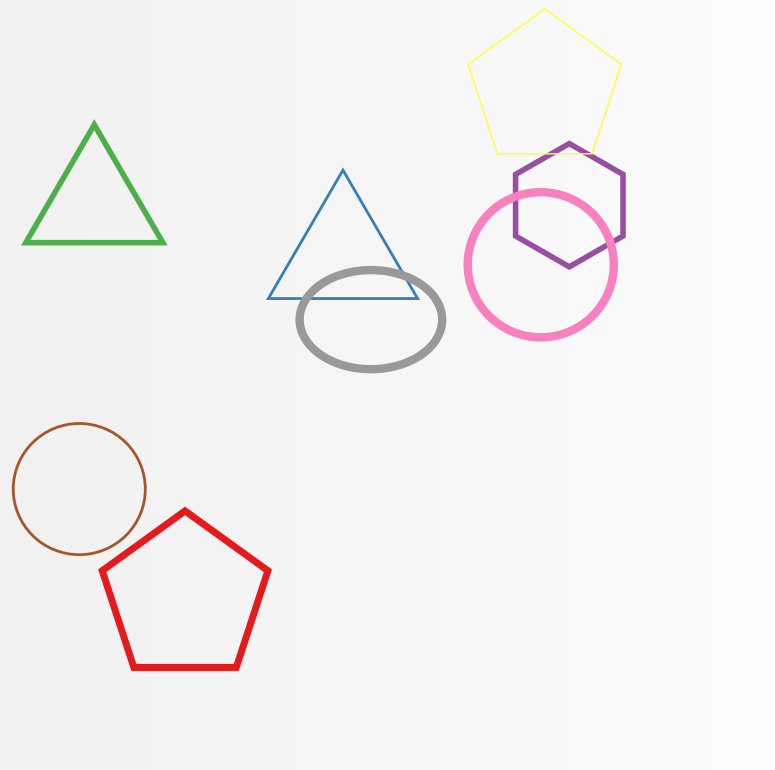[{"shape": "pentagon", "thickness": 2.5, "radius": 0.56, "center": [0.239, 0.224]}, {"shape": "triangle", "thickness": 1, "radius": 0.56, "center": [0.443, 0.668]}, {"shape": "triangle", "thickness": 2, "radius": 0.51, "center": [0.122, 0.736]}, {"shape": "hexagon", "thickness": 2, "radius": 0.4, "center": [0.735, 0.733]}, {"shape": "pentagon", "thickness": 0.5, "radius": 0.52, "center": [0.703, 0.884]}, {"shape": "circle", "thickness": 1, "radius": 0.43, "center": [0.102, 0.365]}, {"shape": "circle", "thickness": 3, "radius": 0.47, "center": [0.698, 0.656]}, {"shape": "oval", "thickness": 3, "radius": 0.46, "center": [0.479, 0.585]}]